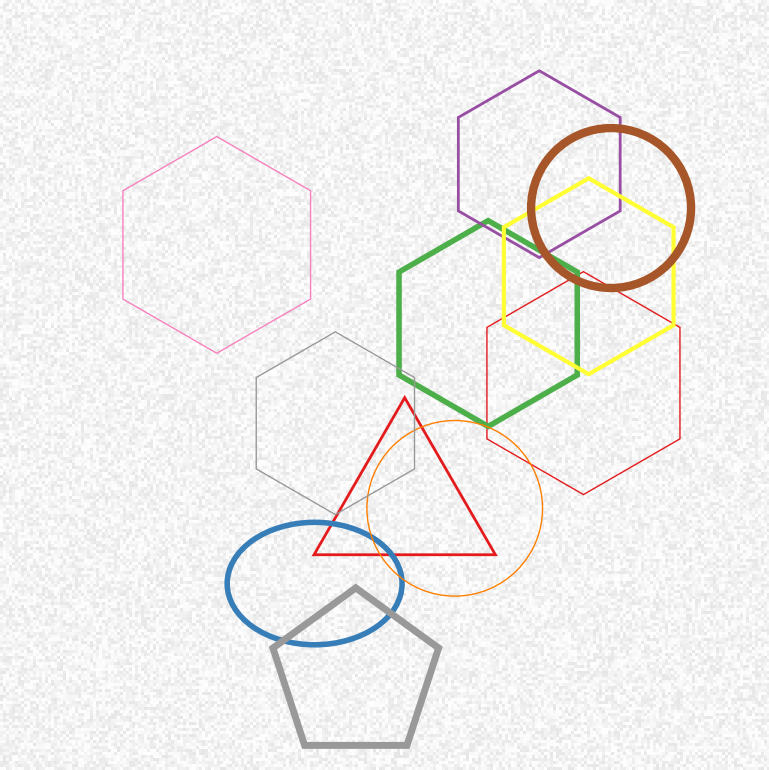[{"shape": "hexagon", "thickness": 0.5, "radius": 0.72, "center": [0.758, 0.502]}, {"shape": "triangle", "thickness": 1, "radius": 0.68, "center": [0.526, 0.348]}, {"shape": "oval", "thickness": 2, "radius": 0.57, "center": [0.409, 0.242]}, {"shape": "hexagon", "thickness": 2, "radius": 0.67, "center": [0.634, 0.58]}, {"shape": "hexagon", "thickness": 1, "radius": 0.61, "center": [0.7, 0.787]}, {"shape": "circle", "thickness": 0.5, "radius": 0.57, "center": [0.591, 0.34]}, {"shape": "hexagon", "thickness": 1.5, "radius": 0.64, "center": [0.765, 0.641]}, {"shape": "circle", "thickness": 3, "radius": 0.52, "center": [0.794, 0.73]}, {"shape": "hexagon", "thickness": 0.5, "radius": 0.7, "center": [0.282, 0.682]}, {"shape": "hexagon", "thickness": 0.5, "radius": 0.59, "center": [0.436, 0.45]}, {"shape": "pentagon", "thickness": 2.5, "radius": 0.57, "center": [0.462, 0.123]}]